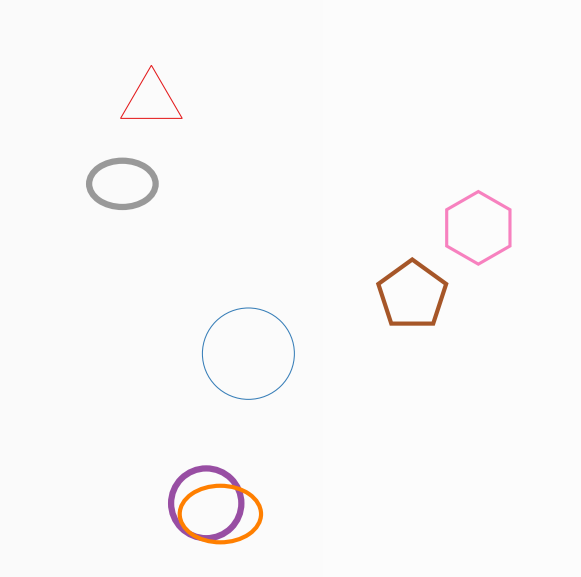[{"shape": "triangle", "thickness": 0.5, "radius": 0.31, "center": [0.26, 0.825]}, {"shape": "circle", "thickness": 0.5, "radius": 0.4, "center": [0.427, 0.387]}, {"shape": "circle", "thickness": 3, "radius": 0.3, "center": [0.355, 0.128]}, {"shape": "oval", "thickness": 2, "radius": 0.35, "center": [0.379, 0.109]}, {"shape": "pentagon", "thickness": 2, "radius": 0.31, "center": [0.709, 0.488]}, {"shape": "hexagon", "thickness": 1.5, "radius": 0.31, "center": [0.823, 0.605]}, {"shape": "oval", "thickness": 3, "radius": 0.29, "center": [0.211, 0.681]}]